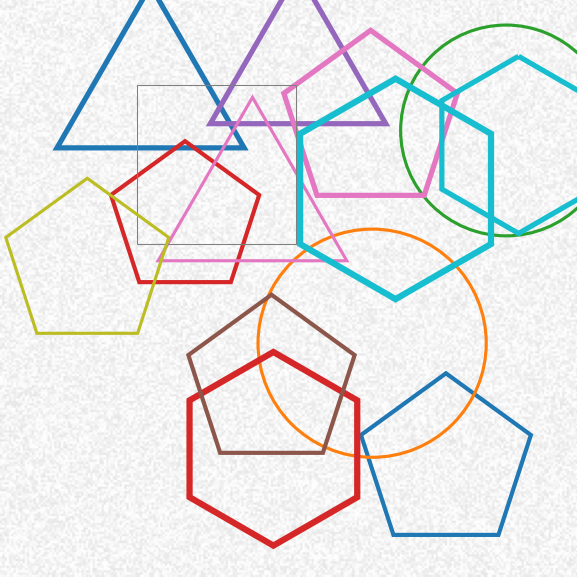[{"shape": "pentagon", "thickness": 2, "radius": 0.77, "center": [0.772, 0.198]}, {"shape": "triangle", "thickness": 2.5, "radius": 0.94, "center": [0.261, 0.837]}, {"shape": "circle", "thickness": 1.5, "radius": 0.99, "center": [0.644, 0.405]}, {"shape": "circle", "thickness": 1.5, "radius": 0.91, "center": [0.876, 0.773]}, {"shape": "pentagon", "thickness": 2, "radius": 0.67, "center": [0.32, 0.62]}, {"shape": "hexagon", "thickness": 3, "radius": 0.84, "center": [0.473, 0.222]}, {"shape": "triangle", "thickness": 2.5, "radius": 0.88, "center": [0.516, 0.873]}, {"shape": "pentagon", "thickness": 2, "radius": 0.76, "center": [0.47, 0.337]}, {"shape": "pentagon", "thickness": 2.5, "radius": 0.79, "center": [0.642, 0.789]}, {"shape": "triangle", "thickness": 1.5, "radius": 0.94, "center": [0.437, 0.642]}, {"shape": "square", "thickness": 0.5, "radius": 0.69, "center": [0.376, 0.714]}, {"shape": "pentagon", "thickness": 1.5, "radius": 0.74, "center": [0.151, 0.542]}, {"shape": "hexagon", "thickness": 2.5, "radius": 0.77, "center": [0.898, 0.748]}, {"shape": "hexagon", "thickness": 3, "radius": 0.95, "center": [0.685, 0.672]}]